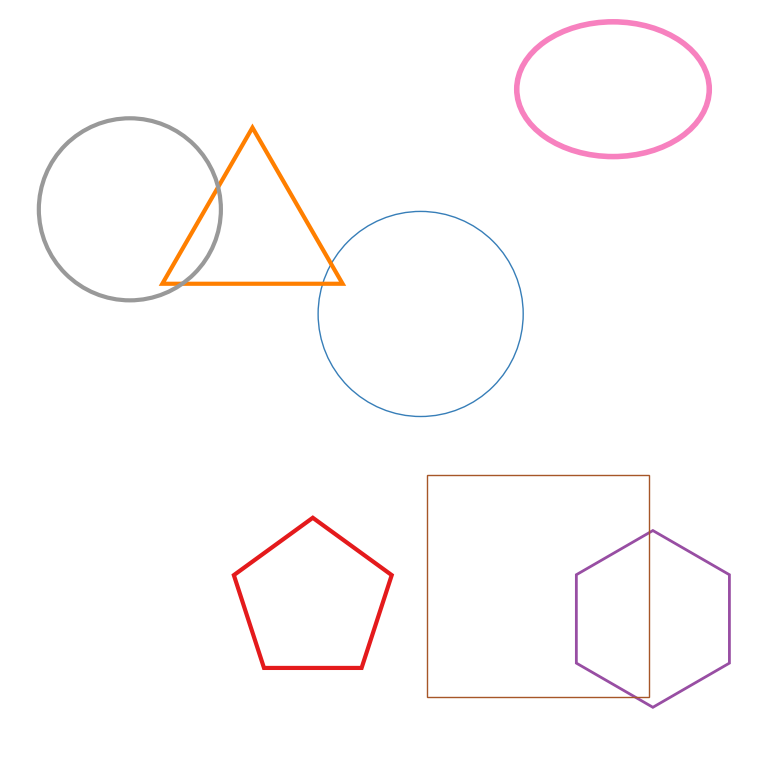[{"shape": "pentagon", "thickness": 1.5, "radius": 0.54, "center": [0.406, 0.22]}, {"shape": "circle", "thickness": 0.5, "radius": 0.67, "center": [0.546, 0.592]}, {"shape": "hexagon", "thickness": 1, "radius": 0.57, "center": [0.848, 0.196]}, {"shape": "triangle", "thickness": 1.5, "radius": 0.68, "center": [0.328, 0.699]}, {"shape": "square", "thickness": 0.5, "radius": 0.72, "center": [0.699, 0.239]}, {"shape": "oval", "thickness": 2, "radius": 0.63, "center": [0.796, 0.884]}, {"shape": "circle", "thickness": 1.5, "radius": 0.59, "center": [0.169, 0.728]}]